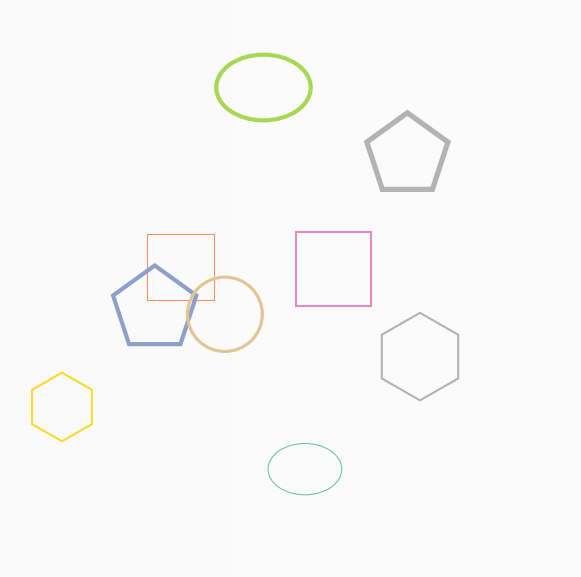[{"shape": "oval", "thickness": 0.5, "radius": 0.32, "center": [0.525, 0.187]}, {"shape": "square", "thickness": 0.5, "radius": 0.29, "center": [0.31, 0.537]}, {"shape": "pentagon", "thickness": 2, "radius": 0.38, "center": [0.266, 0.464]}, {"shape": "square", "thickness": 1, "radius": 0.32, "center": [0.574, 0.534]}, {"shape": "oval", "thickness": 2, "radius": 0.41, "center": [0.453, 0.848]}, {"shape": "hexagon", "thickness": 1, "radius": 0.3, "center": [0.107, 0.294]}, {"shape": "circle", "thickness": 1.5, "radius": 0.32, "center": [0.387, 0.455]}, {"shape": "hexagon", "thickness": 1, "radius": 0.38, "center": [0.723, 0.382]}, {"shape": "pentagon", "thickness": 2.5, "radius": 0.37, "center": [0.701, 0.731]}]